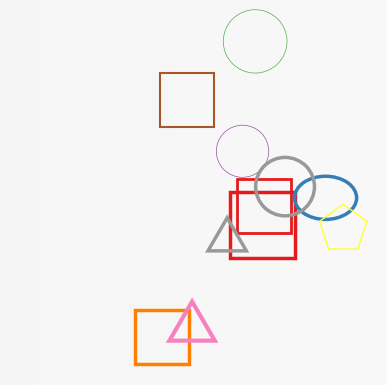[{"shape": "square", "thickness": 2.5, "radius": 0.42, "center": [0.678, 0.416]}, {"shape": "square", "thickness": 2, "radius": 0.35, "center": [0.681, 0.466]}, {"shape": "oval", "thickness": 2.5, "radius": 0.4, "center": [0.84, 0.486]}, {"shape": "circle", "thickness": 0.5, "radius": 0.41, "center": [0.658, 0.893]}, {"shape": "circle", "thickness": 0.5, "radius": 0.34, "center": [0.626, 0.607]}, {"shape": "square", "thickness": 2.5, "radius": 0.35, "center": [0.418, 0.125]}, {"shape": "pentagon", "thickness": 1, "radius": 0.32, "center": [0.886, 0.405]}, {"shape": "square", "thickness": 1.5, "radius": 0.35, "center": [0.483, 0.739]}, {"shape": "triangle", "thickness": 3, "radius": 0.34, "center": [0.496, 0.149]}, {"shape": "circle", "thickness": 2.5, "radius": 0.38, "center": [0.736, 0.515]}, {"shape": "triangle", "thickness": 2.5, "radius": 0.29, "center": [0.586, 0.377]}]